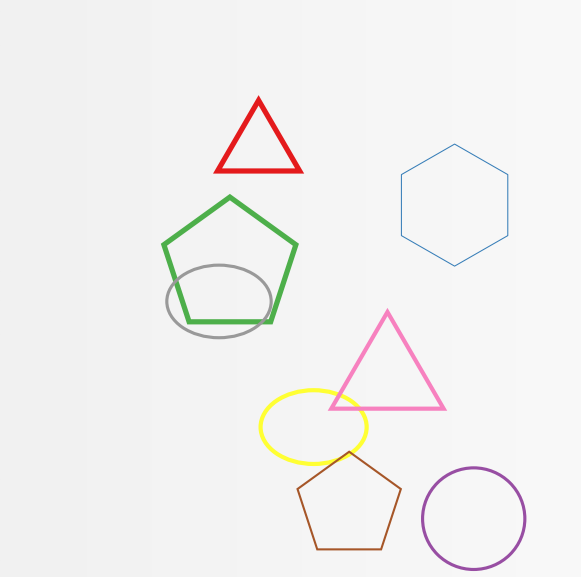[{"shape": "triangle", "thickness": 2.5, "radius": 0.41, "center": [0.445, 0.744]}, {"shape": "hexagon", "thickness": 0.5, "radius": 0.53, "center": [0.782, 0.644]}, {"shape": "pentagon", "thickness": 2.5, "radius": 0.6, "center": [0.396, 0.538]}, {"shape": "circle", "thickness": 1.5, "radius": 0.44, "center": [0.815, 0.101]}, {"shape": "oval", "thickness": 2, "radius": 0.46, "center": [0.54, 0.26]}, {"shape": "pentagon", "thickness": 1, "radius": 0.47, "center": [0.601, 0.123]}, {"shape": "triangle", "thickness": 2, "radius": 0.56, "center": [0.667, 0.347]}, {"shape": "oval", "thickness": 1.5, "radius": 0.45, "center": [0.377, 0.477]}]